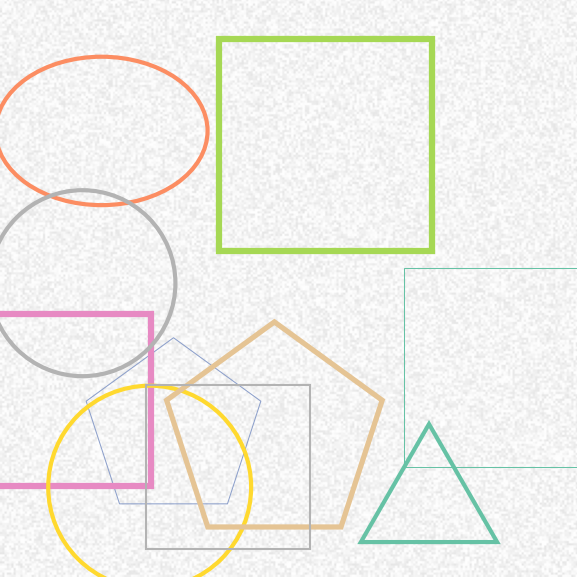[{"shape": "triangle", "thickness": 2, "radius": 0.68, "center": [0.743, 0.129]}, {"shape": "square", "thickness": 0.5, "radius": 0.86, "center": [0.871, 0.362]}, {"shape": "oval", "thickness": 2, "radius": 0.92, "center": [0.176, 0.772]}, {"shape": "pentagon", "thickness": 0.5, "radius": 0.79, "center": [0.3, 0.255]}, {"shape": "square", "thickness": 3, "radius": 0.75, "center": [0.113, 0.307]}, {"shape": "square", "thickness": 3, "radius": 0.92, "center": [0.563, 0.748]}, {"shape": "circle", "thickness": 2, "radius": 0.88, "center": [0.259, 0.156]}, {"shape": "pentagon", "thickness": 2.5, "radius": 0.98, "center": [0.475, 0.245]}, {"shape": "square", "thickness": 1, "radius": 0.71, "center": [0.395, 0.191]}, {"shape": "circle", "thickness": 2, "radius": 0.81, "center": [0.143, 0.509]}]